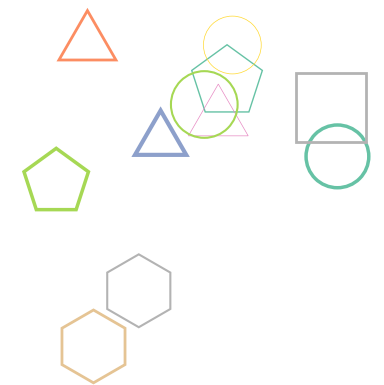[{"shape": "circle", "thickness": 2.5, "radius": 0.41, "center": [0.876, 0.594]}, {"shape": "pentagon", "thickness": 1, "radius": 0.48, "center": [0.59, 0.787]}, {"shape": "triangle", "thickness": 2, "radius": 0.43, "center": [0.227, 0.887]}, {"shape": "triangle", "thickness": 3, "radius": 0.38, "center": [0.417, 0.636]}, {"shape": "triangle", "thickness": 0.5, "radius": 0.45, "center": [0.567, 0.692]}, {"shape": "pentagon", "thickness": 2.5, "radius": 0.44, "center": [0.146, 0.527]}, {"shape": "circle", "thickness": 1.5, "radius": 0.43, "center": [0.531, 0.729]}, {"shape": "circle", "thickness": 0.5, "radius": 0.38, "center": [0.603, 0.883]}, {"shape": "hexagon", "thickness": 2, "radius": 0.47, "center": [0.243, 0.1]}, {"shape": "hexagon", "thickness": 1.5, "radius": 0.47, "center": [0.36, 0.245]}, {"shape": "square", "thickness": 2, "radius": 0.45, "center": [0.86, 0.721]}]